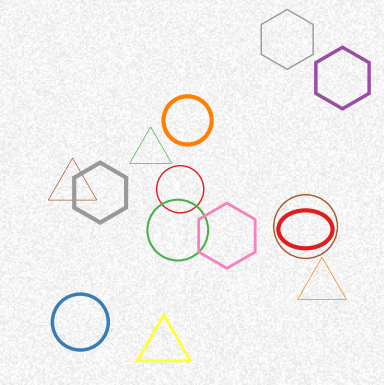[{"shape": "circle", "thickness": 1, "radius": 0.31, "center": [0.468, 0.508]}, {"shape": "oval", "thickness": 3, "radius": 0.35, "center": [0.793, 0.404]}, {"shape": "circle", "thickness": 2.5, "radius": 0.36, "center": [0.209, 0.163]}, {"shape": "circle", "thickness": 1.5, "radius": 0.39, "center": [0.462, 0.402]}, {"shape": "triangle", "thickness": 0.5, "radius": 0.32, "center": [0.391, 0.607]}, {"shape": "hexagon", "thickness": 2.5, "radius": 0.4, "center": [0.89, 0.797]}, {"shape": "circle", "thickness": 3, "radius": 0.31, "center": [0.487, 0.687]}, {"shape": "triangle", "thickness": 0.5, "radius": 0.37, "center": [0.836, 0.259]}, {"shape": "triangle", "thickness": 2, "radius": 0.4, "center": [0.426, 0.102]}, {"shape": "circle", "thickness": 1, "radius": 0.41, "center": [0.794, 0.412]}, {"shape": "triangle", "thickness": 0.5, "radius": 0.36, "center": [0.188, 0.517]}, {"shape": "hexagon", "thickness": 2, "radius": 0.42, "center": [0.589, 0.388]}, {"shape": "hexagon", "thickness": 1, "radius": 0.39, "center": [0.746, 0.898]}, {"shape": "hexagon", "thickness": 3, "radius": 0.39, "center": [0.26, 0.5]}]